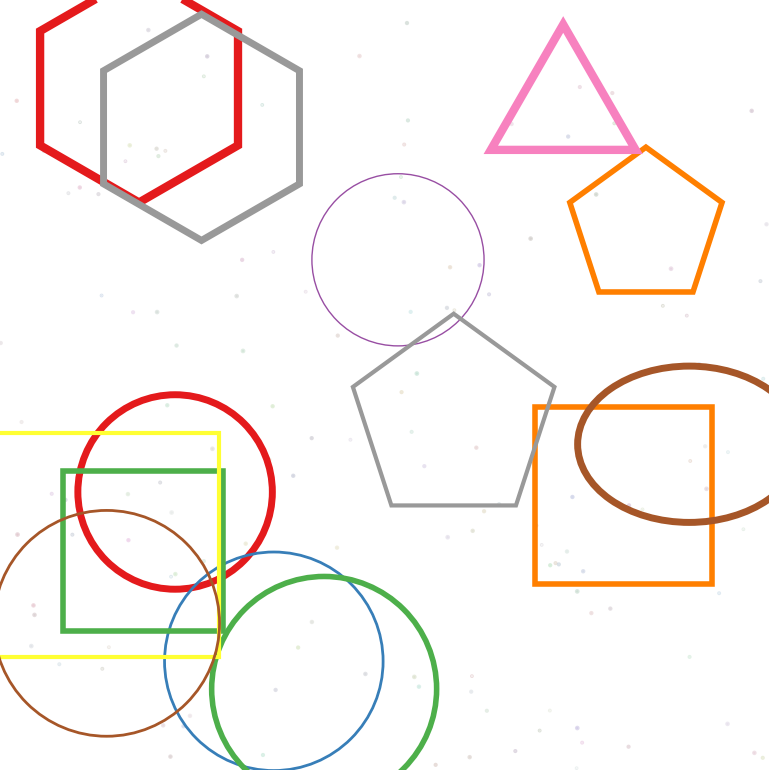[{"shape": "circle", "thickness": 2.5, "radius": 0.63, "center": [0.227, 0.361]}, {"shape": "hexagon", "thickness": 3, "radius": 0.74, "center": [0.181, 0.885]}, {"shape": "circle", "thickness": 1, "radius": 0.71, "center": [0.356, 0.141]}, {"shape": "square", "thickness": 2, "radius": 0.52, "center": [0.185, 0.284]}, {"shape": "circle", "thickness": 2, "radius": 0.73, "center": [0.421, 0.105]}, {"shape": "circle", "thickness": 0.5, "radius": 0.56, "center": [0.517, 0.663]}, {"shape": "square", "thickness": 2, "radius": 0.58, "center": [0.81, 0.356]}, {"shape": "pentagon", "thickness": 2, "radius": 0.52, "center": [0.839, 0.705]}, {"shape": "square", "thickness": 1.5, "radius": 0.73, "center": [0.139, 0.293]}, {"shape": "oval", "thickness": 2.5, "radius": 0.72, "center": [0.895, 0.423]}, {"shape": "circle", "thickness": 1, "radius": 0.73, "center": [0.138, 0.19]}, {"shape": "triangle", "thickness": 3, "radius": 0.54, "center": [0.731, 0.86]}, {"shape": "hexagon", "thickness": 2.5, "radius": 0.73, "center": [0.262, 0.835]}, {"shape": "pentagon", "thickness": 1.5, "radius": 0.69, "center": [0.589, 0.455]}]